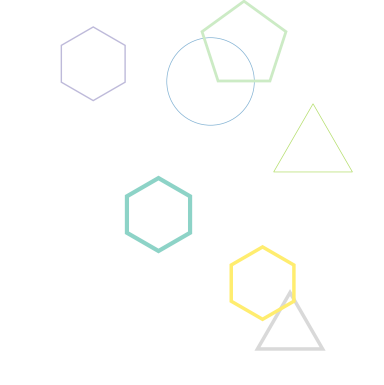[{"shape": "hexagon", "thickness": 3, "radius": 0.47, "center": [0.412, 0.443]}, {"shape": "hexagon", "thickness": 1, "radius": 0.48, "center": [0.242, 0.834]}, {"shape": "circle", "thickness": 0.5, "radius": 0.57, "center": [0.547, 0.788]}, {"shape": "triangle", "thickness": 0.5, "radius": 0.59, "center": [0.813, 0.612]}, {"shape": "triangle", "thickness": 2.5, "radius": 0.49, "center": [0.753, 0.142]}, {"shape": "pentagon", "thickness": 2, "radius": 0.57, "center": [0.634, 0.882]}, {"shape": "hexagon", "thickness": 2.5, "radius": 0.47, "center": [0.682, 0.265]}]